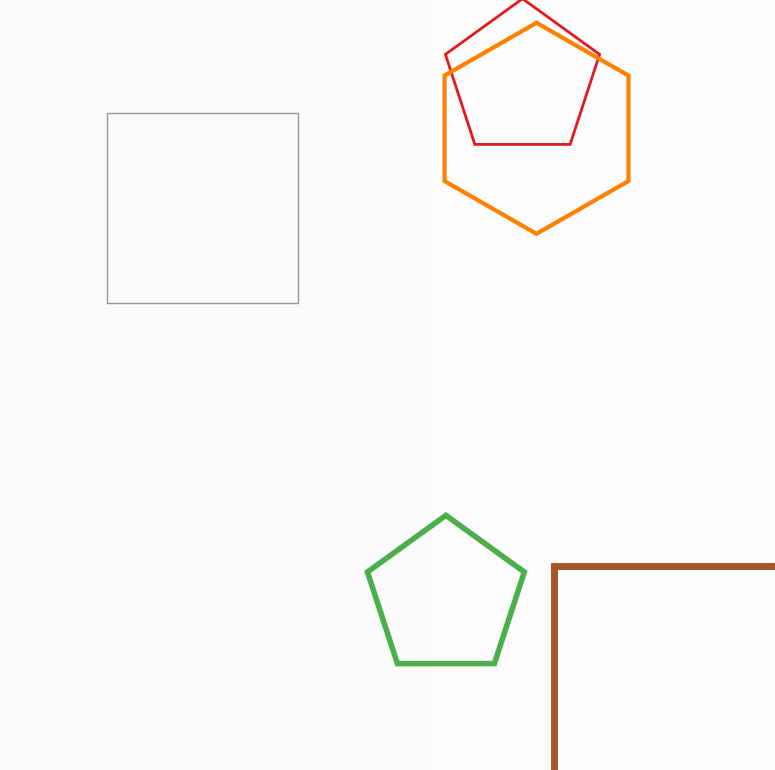[{"shape": "pentagon", "thickness": 1, "radius": 0.52, "center": [0.674, 0.897]}, {"shape": "pentagon", "thickness": 2, "radius": 0.53, "center": [0.575, 0.224]}, {"shape": "hexagon", "thickness": 1.5, "radius": 0.69, "center": [0.692, 0.833]}, {"shape": "square", "thickness": 2.5, "radius": 0.73, "center": [0.86, 0.119]}, {"shape": "square", "thickness": 0.5, "radius": 0.62, "center": [0.262, 0.729]}]